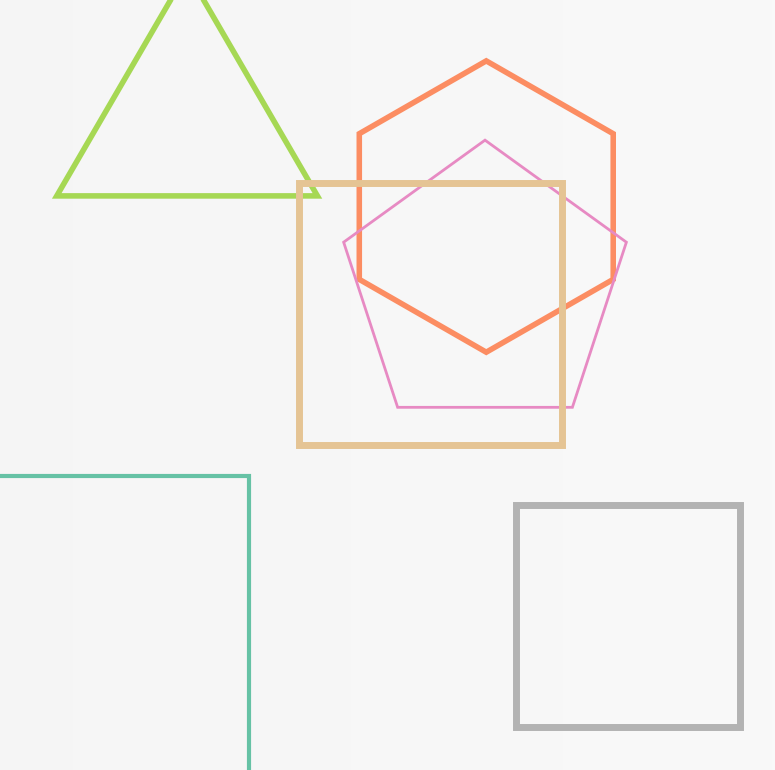[{"shape": "square", "thickness": 1.5, "radius": 0.96, "center": [0.129, 0.19]}, {"shape": "hexagon", "thickness": 2, "radius": 0.95, "center": [0.627, 0.732]}, {"shape": "pentagon", "thickness": 1, "radius": 0.96, "center": [0.626, 0.626]}, {"shape": "triangle", "thickness": 2, "radius": 0.97, "center": [0.241, 0.843]}, {"shape": "square", "thickness": 2.5, "radius": 0.85, "center": [0.555, 0.592]}, {"shape": "square", "thickness": 2.5, "radius": 0.72, "center": [0.811, 0.2]}]